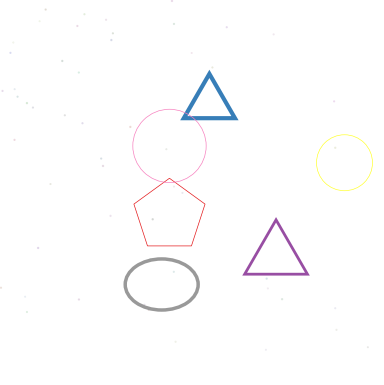[{"shape": "pentagon", "thickness": 0.5, "radius": 0.49, "center": [0.44, 0.44]}, {"shape": "triangle", "thickness": 3, "radius": 0.38, "center": [0.544, 0.731]}, {"shape": "triangle", "thickness": 2, "radius": 0.47, "center": [0.717, 0.335]}, {"shape": "circle", "thickness": 0.5, "radius": 0.36, "center": [0.895, 0.577]}, {"shape": "circle", "thickness": 0.5, "radius": 0.48, "center": [0.44, 0.621]}, {"shape": "oval", "thickness": 2.5, "radius": 0.47, "center": [0.42, 0.261]}]